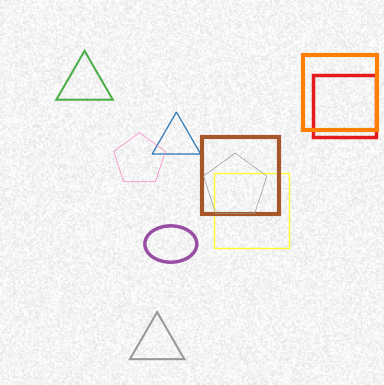[{"shape": "square", "thickness": 2.5, "radius": 0.4, "center": [0.894, 0.724]}, {"shape": "triangle", "thickness": 1, "radius": 0.36, "center": [0.458, 0.636]}, {"shape": "triangle", "thickness": 1.5, "radius": 0.42, "center": [0.22, 0.783]}, {"shape": "oval", "thickness": 2.5, "radius": 0.34, "center": [0.444, 0.366]}, {"shape": "square", "thickness": 3, "radius": 0.48, "center": [0.883, 0.76]}, {"shape": "square", "thickness": 1, "radius": 0.49, "center": [0.654, 0.453]}, {"shape": "square", "thickness": 3, "radius": 0.5, "center": [0.624, 0.544]}, {"shape": "pentagon", "thickness": 0.5, "radius": 0.35, "center": [0.362, 0.585]}, {"shape": "triangle", "thickness": 1.5, "radius": 0.41, "center": [0.408, 0.108]}, {"shape": "pentagon", "thickness": 0.5, "radius": 0.43, "center": [0.611, 0.516]}]